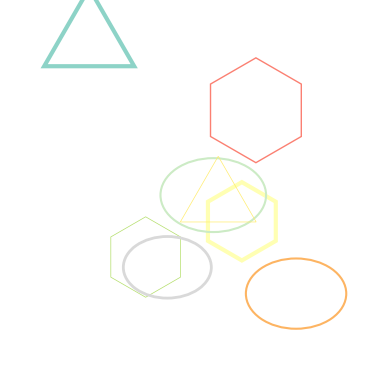[{"shape": "triangle", "thickness": 3, "radius": 0.68, "center": [0.232, 0.895]}, {"shape": "hexagon", "thickness": 3, "radius": 0.51, "center": [0.628, 0.425]}, {"shape": "hexagon", "thickness": 1, "radius": 0.68, "center": [0.665, 0.714]}, {"shape": "oval", "thickness": 1.5, "radius": 0.65, "center": [0.769, 0.237]}, {"shape": "hexagon", "thickness": 0.5, "radius": 0.52, "center": [0.378, 0.332]}, {"shape": "oval", "thickness": 2, "radius": 0.57, "center": [0.435, 0.306]}, {"shape": "oval", "thickness": 1.5, "radius": 0.69, "center": [0.554, 0.493]}, {"shape": "triangle", "thickness": 0.5, "radius": 0.57, "center": [0.567, 0.48]}]